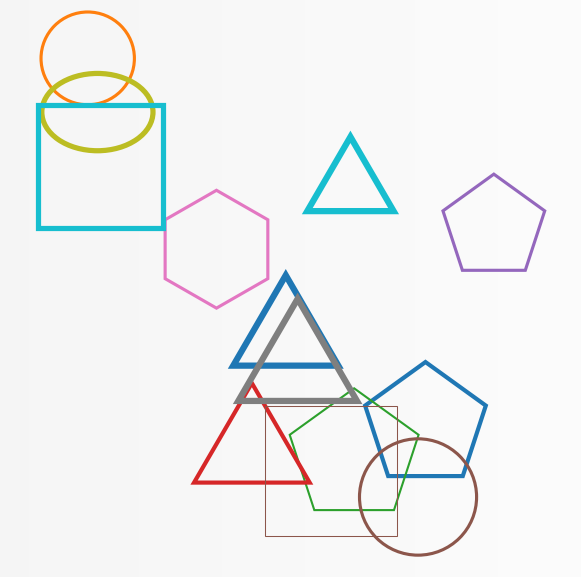[{"shape": "pentagon", "thickness": 2, "radius": 0.55, "center": [0.732, 0.263]}, {"shape": "triangle", "thickness": 3, "radius": 0.52, "center": [0.492, 0.418]}, {"shape": "circle", "thickness": 1.5, "radius": 0.4, "center": [0.151, 0.898]}, {"shape": "pentagon", "thickness": 1, "radius": 0.58, "center": [0.609, 0.21]}, {"shape": "triangle", "thickness": 2, "radius": 0.57, "center": [0.433, 0.221]}, {"shape": "pentagon", "thickness": 1.5, "radius": 0.46, "center": [0.85, 0.606]}, {"shape": "square", "thickness": 0.5, "radius": 0.57, "center": [0.569, 0.183]}, {"shape": "circle", "thickness": 1.5, "radius": 0.5, "center": [0.719, 0.139]}, {"shape": "hexagon", "thickness": 1.5, "radius": 0.51, "center": [0.372, 0.568]}, {"shape": "triangle", "thickness": 3, "radius": 0.59, "center": [0.512, 0.364]}, {"shape": "oval", "thickness": 2.5, "radius": 0.48, "center": [0.168, 0.805]}, {"shape": "square", "thickness": 2.5, "radius": 0.53, "center": [0.173, 0.711]}, {"shape": "triangle", "thickness": 3, "radius": 0.43, "center": [0.603, 0.676]}]